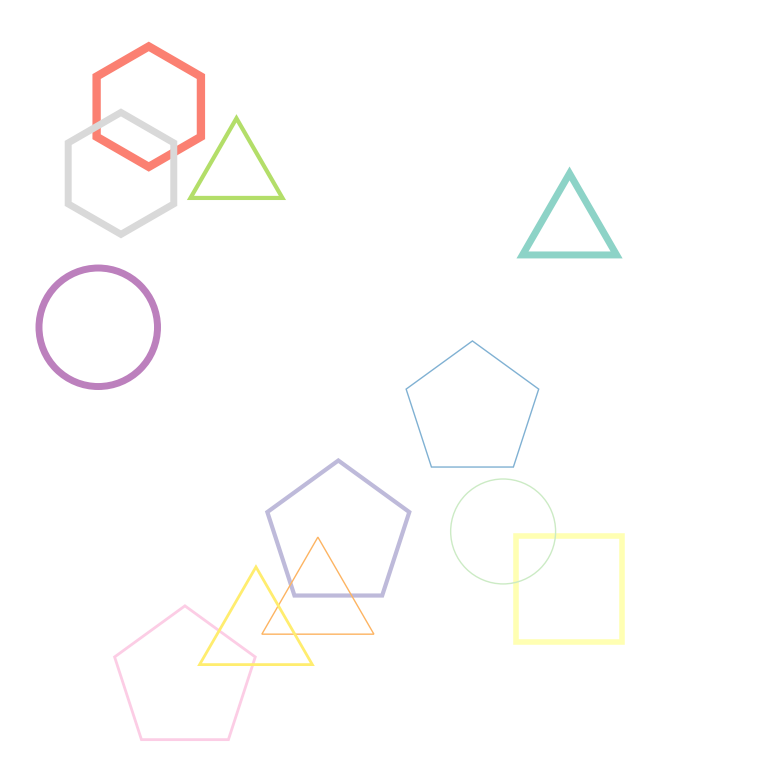[{"shape": "triangle", "thickness": 2.5, "radius": 0.35, "center": [0.74, 0.704]}, {"shape": "square", "thickness": 2, "radius": 0.34, "center": [0.739, 0.236]}, {"shape": "pentagon", "thickness": 1.5, "radius": 0.48, "center": [0.439, 0.305]}, {"shape": "hexagon", "thickness": 3, "radius": 0.39, "center": [0.193, 0.861]}, {"shape": "pentagon", "thickness": 0.5, "radius": 0.45, "center": [0.614, 0.467]}, {"shape": "triangle", "thickness": 0.5, "radius": 0.42, "center": [0.413, 0.218]}, {"shape": "triangle", "thickness": 1.5, "radius": 0.34, "center": [0.307, 0.777]}, {"shape": "pentagon", "thickness": 1, "radius": 0.48, "center": [0.24, 0.117]}, {"shape": "hexagon", "thickness": 2.5, "radius": 0.4, "center": [0.157, 0.775]}, {"shape": "circle", "thickness": 2.5, "radius": 0.38, "center": [0.128, 0.575]}, {"shape": "circle", "thickness": 0.5, "radius": 0.34, "center": [0.653, 0.31]}, {"shape": "triangle", "thickness": 1, "radius": 0.42, "center": [0.332, 0.179]}]